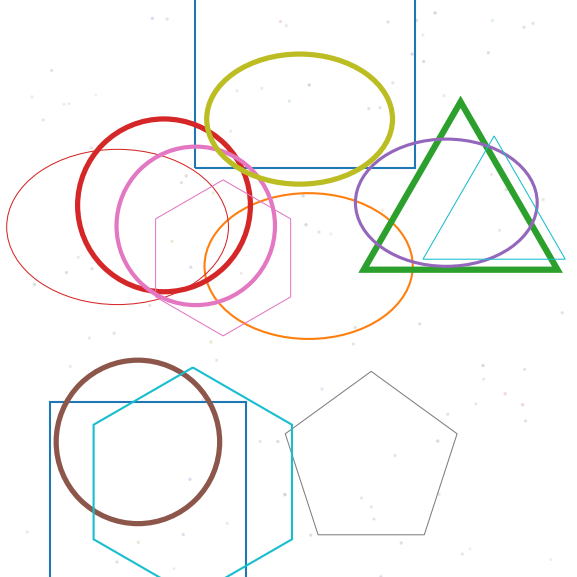[{"shape": "square", "thickness": 1, "radius": 0.95, "center": [0.527, 0.898]}, {"shape": "square", "thickness": 1, "radius": 0.84, "center": [0.256, 0.133]}, {"shape": "oval", "thickness": 1, "radius": 0.9, "center": [0.534, 0.538]}, {"shape": "triangle", "thickness": 3, "radius": 0.97, "center": [0.798, 0.629]}, {"shape": "circle", "thickness": 2.5, "radius": 0.75, "center": [0.284, 0.644]}, {"shape": "oval", "thickness": 0.5, "radius": 0.96, "center": [0.204, 0.606]}, {"shape": "oval", "thickness": 1.5, "radius": 0.79, "center": [0.773, 0.648]}, {"shape": "circle", "thickness": 2.5, "radius": 0.71, "center": [0.239, 0.234]}, {"shape": "circle", "thickness": 2, "radius": 0.69, "center": [0.339, 0.608]}, {"shape": "hexagon", "thickness": 0.5, "radius": 0.68, "center": [0.386, 0.553]}, {"shape": "pentagon", "thickness": 0.5, "radius": 0.78, "center": [0.643, 0.2]}, {"shape": "oval", "thickness": 2.5, "radius": 0.8, "center": [0.519, 0.793]}, {"shape": "triangle", "thickness": 0.5, "radius": 0.71, "center": [0.856, 0.621]}, {"shape": "hexagon", "thickness": 1, "radius": 0.99, "center": [0.334, 0.164]}]